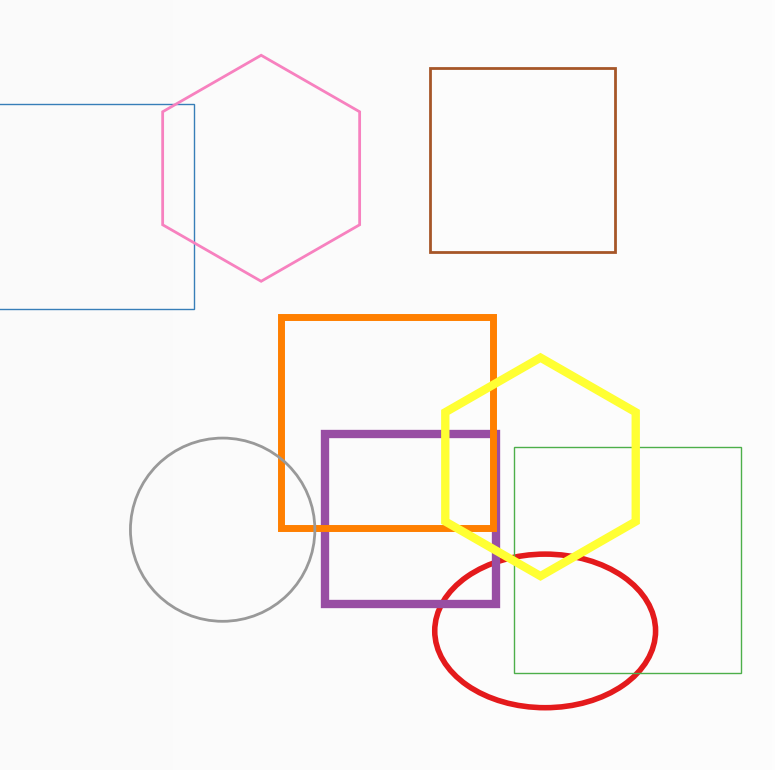[{"shape": "oval", "thickness": 2, "radius": 0.71, "center": [0.703, 0.181]}, {"shape": "square", "thickness": 0.5, "radius": 0.67, "center": [0.117, 0.732]}, {"shape": "square", "thickness": 0.5, "radius": 0.73, "center": [0.81, 0.273]}, {"shape": "square", "thickness": 3, "radius": 0.55, "center": [0.53, 0.326]}, {"shape": "square", "thickness": 2.5, "radius": 0.68, "center": [0.499, 0.452]}, {"shape": "hexagon", "thickness": 3, "radius": 0.71, "center": [0.697, 0.394]}, {"shape": "square", "thickness": 1, "radius": 0.6, "center": [0.674, 0.792]}, {"shape": "hexagon", "thickness": 1, "radius": 0.73, "center": [0.337, 0.781]}, {"shape": "circle", "thickness": 1, "radius": 0.59, "center": [0.287, 0.312]}]